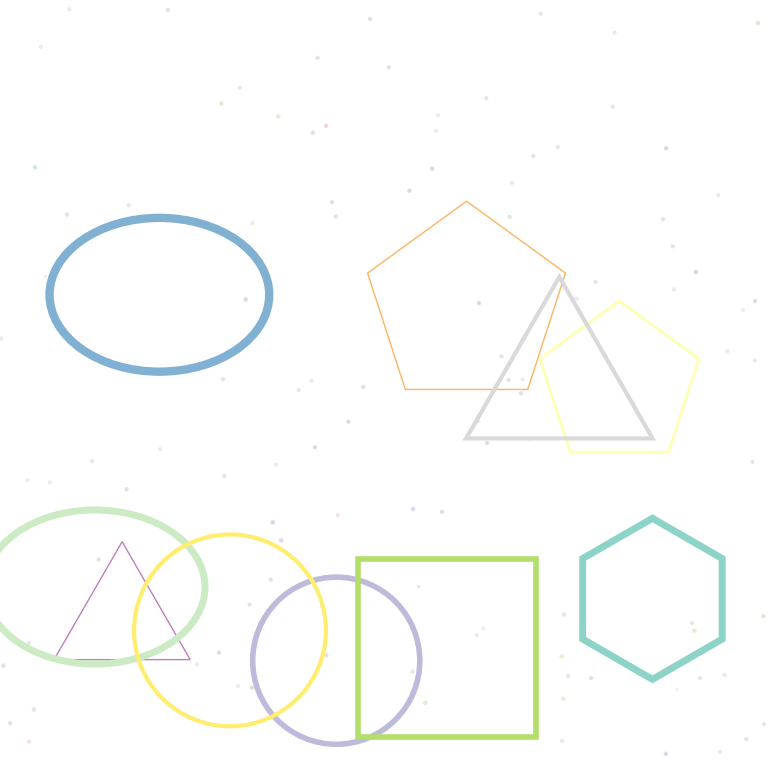[{"shape": "hexagon", "thickness": 2.5, "radius": 0.52, "center": [0.847, 0.222]}, {"shape": "pentagon", "thickness": 1, "radius": 0.54, "center": [0.804, 0.501]}, {"shape": "circle", "thickness": 2, "radius": 0.54, "center": [0.437, 0.142]}, {"shape": "oval", "thickness": 3, "radius": 0.71, "center": [0.207, 0.617]}, {"shape": "pentagon", "thickness": 0.5, "radius": 0.68, "center": [0.606, 0.604]}, {"shape": "square", "thickness": 2, "radius": 0.58, "center": [0.58, 0.158]}, {"shape": "triangle", "thickness": 1.5, "radius": 0.7, "center": [0.726, 0.501]}, {"shape": "triangle", "thickness": 0.5, "radius": 0.51, "center": [0.159, 0.194]}, {"shape": "oval", "thickness": 2.5, "radius": 0.72, "center": [0.123, 0.238]}, {"shape": "circle", "thickness": 1.5, "radius": 0.62, "center": [0.299, 0.181]}]